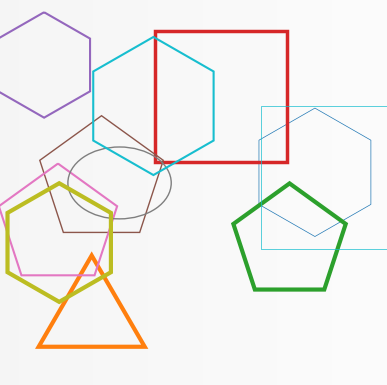[{"shape": "hexagon", "thickness": 0.5, "radius": 0.83, "center": [0.813, 0.552]}, {"shape": "triangle", "thickness": 3, "radius": 0.79, "center": [0.237, 0.178]}, {"shape": "pentagon", "thickness": 3, "radius": 0.76, "center": [0.747, 0.371]}, {"shape": "square", "thickness": 2.5, "radius": 0.85, "center": [0.57, 0.75]}, {"shape": "hexagon", "thickness": 1.5, "radius": 0.68, "center": [0.114, 0.831]}, {"shape": "pentagon", "thickness": 1, "radius": 0.84, "center": [0.262, 0.532]}, {"shape": "pentagon", "thickness": 1.5, "radius": 0.8, "center": [0.15, 0.415]}, {"shape": "oval", "thickness": 1, "radius": 0.67, "center": [0.309, 0.525]}, {"shape": "hexagon", "thickness": 3, "radius": 0.77, "center": [0.153, 0.37]}, {"shape": "hexagon", "thickness": 1.5, "radius": 0.9, "center": [0.396, 0.725]}, {"shape": "square", "thickness": 0.5, "radius": 0.93, "center": [0.86, 0.539]}]